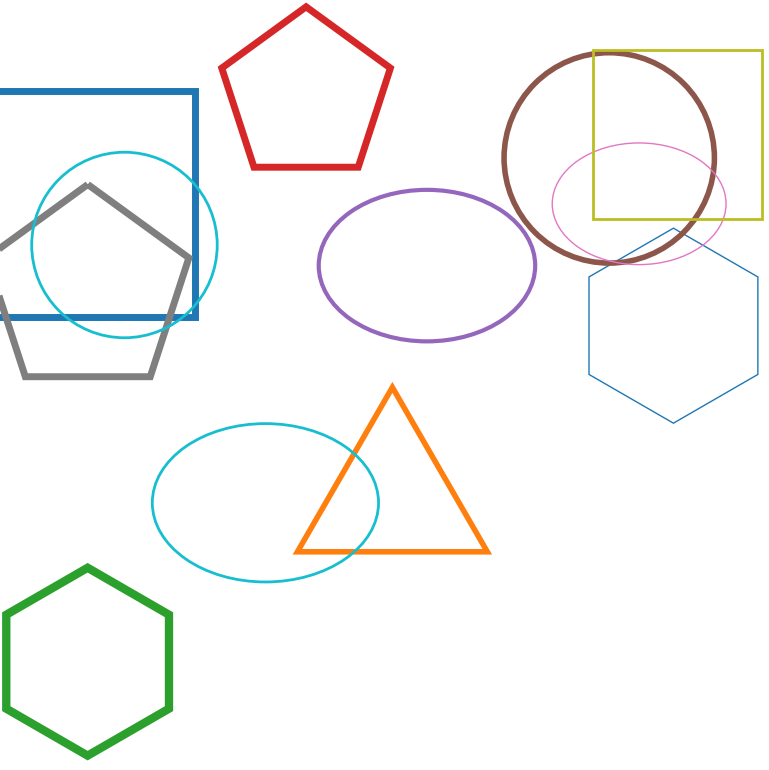[{"shape": "square", "thickness": 2.5, "radius": 0.73, "center": [0.107, 0.735]}, {"shape": "hexagon", "thickness": 0.5, "radius": 0.63, "center": [0.875, 0.577]}, {"shape": "triangle", "thickness": 2, "radius": 0.71, "center": [0.51, 0.355]}, {"shape": "hexagon", "thickness": 3, "radius": 0.61, "center": [0.114, 0.141]}, {"shape": "pentagon", "thickness": 2.5, "radius": 0.58, "center": [0.398, 0.876]}, {"shape": "oval", "thickness": 1.5, "radius": 0.7, "center": [0.554, 0.655]}, {"shape": "circle", "thickness": 2, "radius": 0.68, "center": [0.791, 0.795]}, {"shape": "oval", "thickness": 0.5, "radius": 0.56, "center": [0.83, 0.735]}, {"shape": "pentagon", "thickness": 2.5, "radius": 0.69, "center": [0.114, 0.622]}, {"shape": "square", "thickness": 1, "radius": 0.55, "center": [0.88, 0.825]}, {"shape": "circle", "thickness": 1, "radius": 0.6, "center": [0.162, 0.682]}, {"shape": "oval", "thickness": 1, "radius": 0.73, "center": [0.345, 0.347]}]